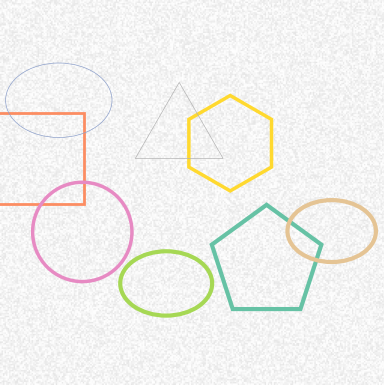[{"shape": "pentagon", "thickness": 3, "radius": 0.75, "center": [0.692, 0.318]}, {"shape": "square", "thickness": 2, "radius": 0.59, "center": [0.101, 0.589]}, {"shape": "oval", "thickness": 0.5, "radius": 0.69, "center": [0.153, 0.74]}, {"shape": "circle", "thickness": 2.5, "radius": 0.64, "center": [0.214, 0.398]}, {"shape": "oval", "thickness": 3, "radius": 0.6, "center": [0.432, 0.264]}, {"shape": "hexagon", "thickness": 2.5, "radius": 0.62, "center": [0.598, 0.628]}, {"shape": "oval", "thickness": 3, "radius": 0.57, "center": [0.862, 0.4]}, {"shape": "triangle", "thickness": 0.5, "radius": 0.66, "center": [0.465, 0.654]}]